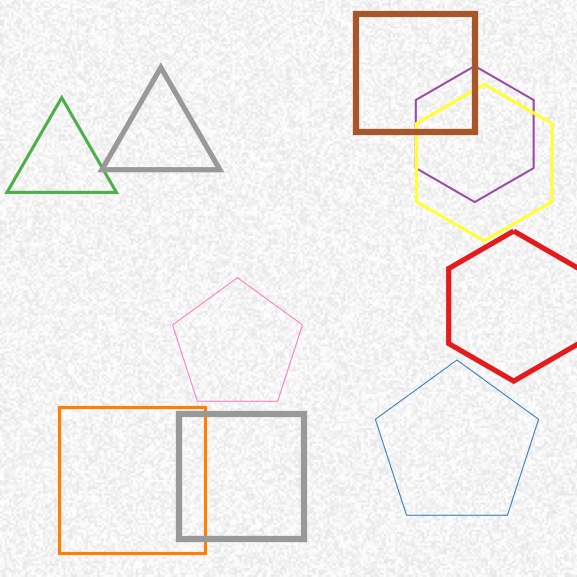[{"shape": "hexagon", "thickness": 2.5, "radius": 0.65, "center": [0.89, 0.469]}, {"shape": "pentagon", "thickness": 0.5, "radius": 0.74, "center": [0.791, 0.227]}, {"shape": "triangle", "thickness": 1.5, "radius": 0.55, "center": [0.107, 0.721]}, {"shape": "hexagon", "thickness": 1, "radius": 0.59, "center": [0.822, 0.767]}, {"shape": "square", "thickness": 1.5, "radius": 0.63, "center": [0.229, 0.168]}, {"shape": "hexagon", "thickness": 1.5, "radius": 0.68, "center": [0.839, 0.718]}, {"shape": "square", "thickness": 3, "radius": 0.51, "center": [0.719, 0.873]}, {"shape": "pentagon", "thickness": 0.5, "radius": 0.59, "center": [0.411, 0.4]}, {"shape": "square", "thickness": 3, "radius": 0.54, "center": [0.419, 0.174]}, {"shape": "triangle", "thickness": 2.5, "radius": 0.59, "center": [0.279, 0.764]}]